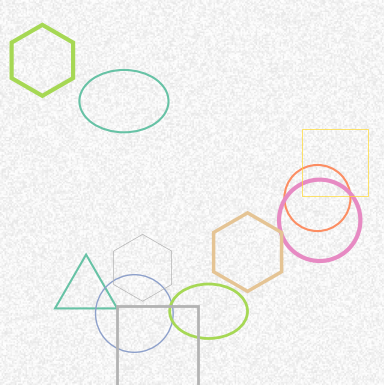[{"shape": "triangle", "thickness": 1.5, "radius": 0.47, "center": [0.224, 0.246]}, {"shape": "oval", "thickness": 1.5, "radius": 0.58, "center": [0.322, 0.737]}, {"shape": "circle", "thickness": 1.5, "radius": 0.43, "center": [0.825, 0.486]}, {"shape": "circle", "thickness": 1, "radius": 0.5, "center": [0.349, 0.186]}, {"shape": "circle", "thickness": 3, "radius": 0.53, "center": [0.83, 0.428]}, {"shape": "oval", "thickness": 2, "radius": 0.51, "center": [0.542, 0.192]}, {"shape": "hexagon", "thickness": 3, "radius": 0.46, "center": [0.11, 0.843]}, {"shape": "square", "thickness": 0.5, "radius": 0.43, "center": [0.871, 0.578]}, {"shape": "hexagon", "thickness": 2.5, "radius": 0.51, "center": [0.643, 0.345]}, {"shape": "hexagon", "thickness": 0.5, "radius": 0.43, "center": [0.37, 0.304]}, {"shape": "square", "thickness": 2, "radius": 0.52, "center": [0.409, 0.1]}]